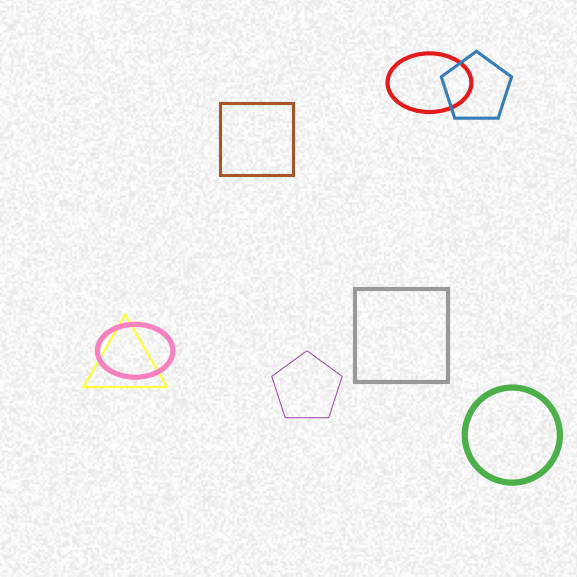[{"shape": "oval", "thickness": 2, "radius": 0.36, "center": [0.744, 0.856]}, {"shape": "pentagon", "thickness": 1.5, "radius": 0.32, "center": [0.825, 0.846]}, {"shape": "circle", "thickness": 3, "radius": 0.41, "center": [0.887, 0.246]}, {"shape": "pentagon", "thickness": 0.5, "radius": 0.32, "center": [0.532, 0.328]}, {"shape": "triangle", "thickness": 1, "radius": 0.42, "center": [0.217, 0.371]}, {"shape": "square", "thickness": 1.5, "radius": 0.31, "center": [0.445, 0.758]}, {"shape": "oval", "thickness": 2.5, "radius": 0.33, "center": [0.234, 0.392]}, {"shape": "square", "thickness": 2, "radius": 0.4, "center": [0.695, 0.418]}]